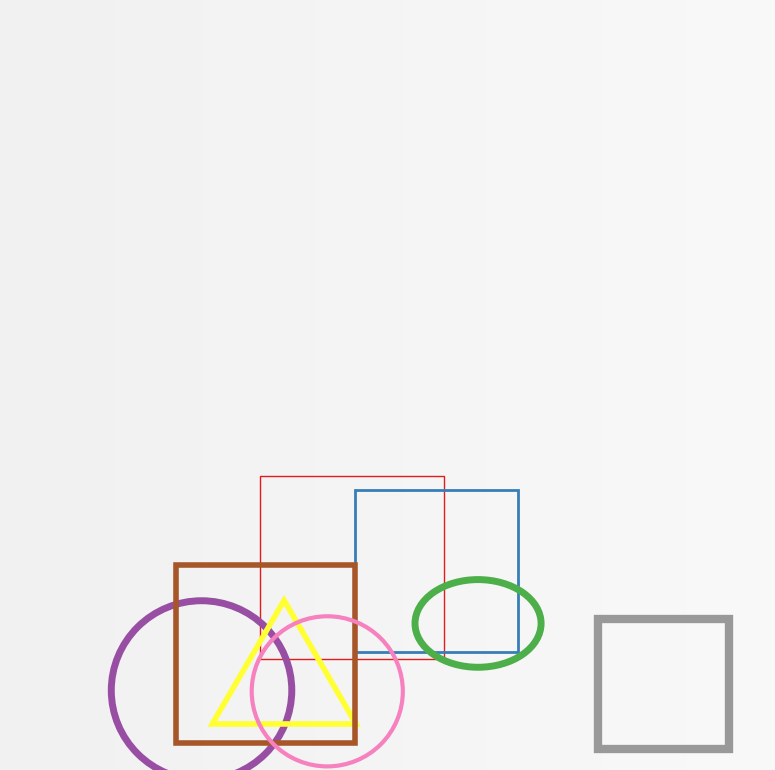[{"shape": "square", "thickness": 0.5, "radius": 0.6, "center": [0.454, 0.263]}, {"shape": "square", "thickness": 1, "radius": 0.53, "center": [0.563, 0.259]}, {"shape": "oval", "thickness": 2.5, "radius": 0.41, "center": [0.617, 0.19]}, {"shape": "circle", "thickness": 2.5, "radius": 0.58, "center": [0.26, 0.103]}, {"shape": "triangle", "thickness": 2, "radius": 0.54, "center": [0.367, 0.113]}, {"shape": "square", "thickness": 2, "radius": 0.58, "center": [0.343, 0.151]}, {"shape": "circle", "thickness": 1.5, "radius": 0.49, "center": [0.422, 0.102]}, {"shape": "square", "thickness": 3, "radius": 0.42, "center": [0.856, 0.112]}]